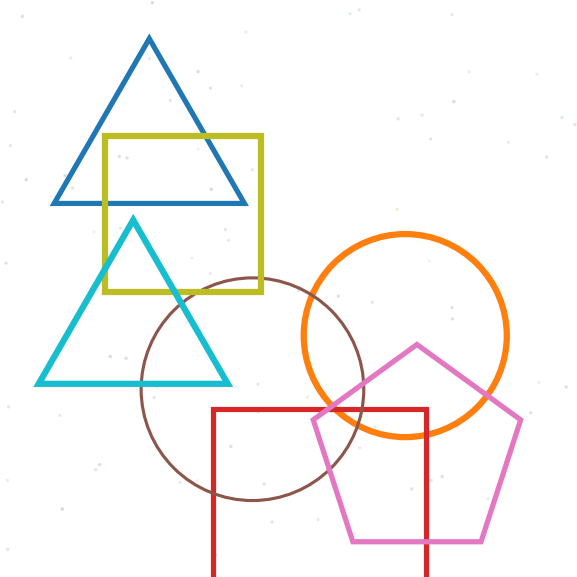[{"shape": "triangle", "thickness": 2.5, "radius": 0.95, "center": [0.259, 0.742]}, {"shape": "circle", "thickness": 3, "radius": 0.88, "center": [0.702, 0.418]}, {"shape": "square", "thickness": 2.5, "radius": 0.92, "center": [0.552, 0.106]}, {"shape": "circle", "thickness": 1.5, "radius": 0.96, "center": [0.437, 0.325]}, {"shape": "pentagon", "thickness": 2.5, "radius": 0.94, "center": [0.722, 0.214]}, {"shape": "square", "thickness": 3, "radius": 0.68, "center": [0.317, 0.628]}, {"shape": "triangle", "thickness": 3, "radius": 0.95, "center": [0.231, 0.429]}]